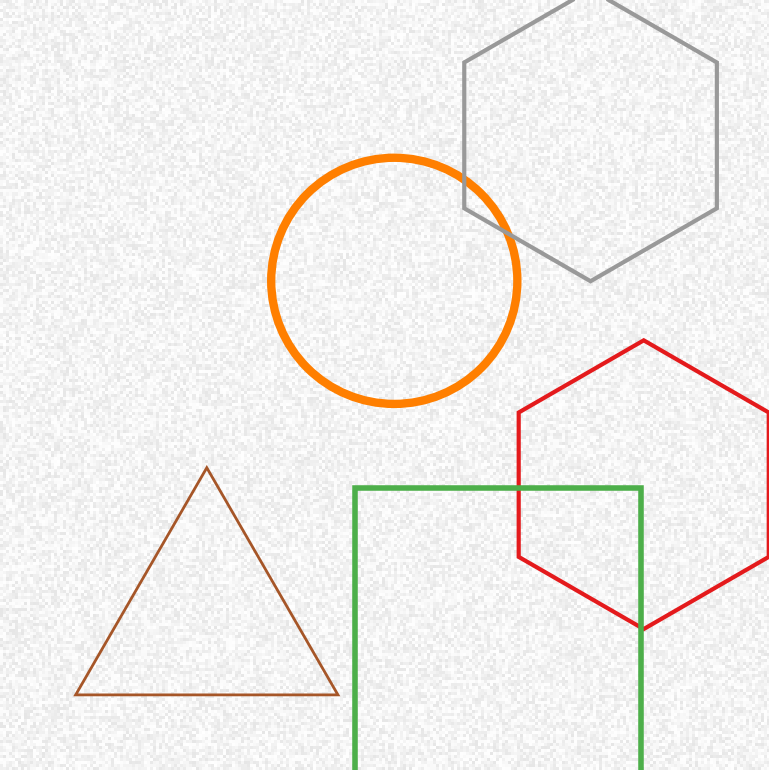[{"shape": "hexagon", "thickness": 1.5, "radius": 0.94, "center": [0.836, 0.371]}, {"shape": "square", "thickness": 2, "radius": 0.93, "center": [0.647, 0.181]}, {"shape": "circle", "thickness": 3, "radius": 0.8, "center": [0.512, 0.635]}, {"shape": "triangle", "thickness": 1, "radius": 0.98, "center": [0.269, 0.196]}, {"shape": "hexagon", "thickness": 1.5, "radius": 0.95, "center": [0.767, 0.824]}]